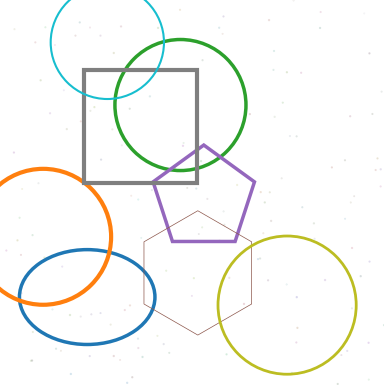[{"shape": "oval", "thickness": 2.5, "radius": 0.88, "center": [0.226, 0.228]}, {"shape": "circle", "thickness": 3, "radius": 0.88, "center": [0.112, 0.385]}, {"shape": "circle", "thickness": 2.5, "radius": 0.85, "center": [0.469, 0.727]}, {"shape": "pentagon", "thickness": 2.5, "radius": 0.69, "center": [0.529, 0.485]}, {"shape": "hexagon", "thickness": 0.5, "radius": 0.81, "center": [0.514, 0.291]}, {"shape": "square", "thickness": 3, "radius": 0.73, "center": [0.364, 0.672]}, {"shape": "circle", "thickness": 2, "radius": 0.9, "center": [0.746, 0.207]}, {"shape": "circle", "thickness": 1.5, "radius": 0.74, "center": [0.279, 0.89]}]